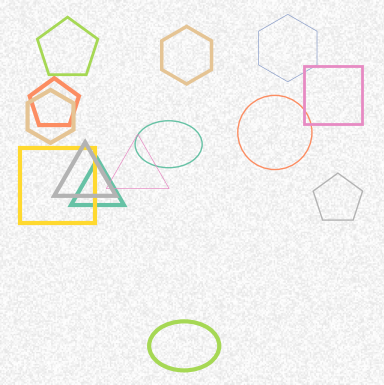[{"shape": "triangle", "thickness": 3, "radius": 0.4, "center": [0.253, 0.507]}, {"shape": "oval", "thickness": 1, "radius": 0.44, "center": [0.438, 0.625]}, {"shape": "pentagon", "thickness": 3, "radius": 0.34, "center": [0.141, 0.73]}, {"shape": "circle", "thickness": 1, "radius": 0.48, "center": [0.714, 0.656]}, {"shape": "hexagon", "thickness": 0.5, "radius": 0.44, "center": [0.748, 0.875]}, {"shape": "triangle", "thickness": 0.5, "radius": 0.47, "center": [0.358, 0.557]}, {"shape": "square", "thickness": 2, "radius": 0.38, "center": [0.865, 0.752]}, {"shape": "pentagon", "thickness": 2, "radius": 0.41, "center": [0.176, 0.873]}, {"shape": "oval", "thickness": 3, "radius": 0.46, "center": [0.478, 0.102]}, {"shape": "square", "thickness": 3, "radius": 0.49, "center": [0.15, 0.518]}, {"shape": "hexagon", "thickness": 3, "radius": 0.34, "center": [0.131, 0.698]}, {"shape": "hexagon", "thickness": 2.5, "radius": 0.37, "center": [0.485, 0.857]}, {"shape": "pentagon", "thickness": 1, "radius": 0.34, "center": [0.878, 0.483]}, {"shape": "triangle", "thickness": 3, "radius": 0.46, "center": [0.221, 0.538]}]